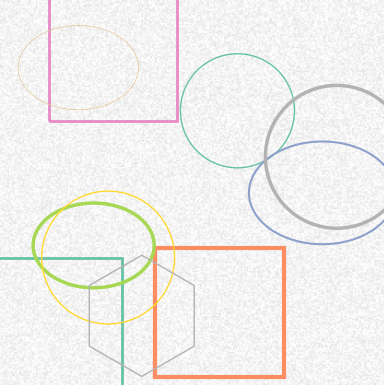[{"shape": "circle", "thickness": 1, "radius": 0.74, "center": [0.617, 0.712]}, {"shape": "square", "thickness": 2, "radius": 0.92, "center": [0.133, 0.146]}, {"shape": "square", "thickness": 3, "radius": 0.84, "center": [0.571, 0.189]}, {"shape": "oval", "thickness": 1.5, "radius": 0.95, "center": [0.837, 0.499]}, {"shape": "square", "thickness": 2, "radius": 0.83, "center": [0.293, 0.851]}, {"shape": "oval", "thickness": 2.5, "radius": 0.79, "center": [0.243, 0.363]}, {"shape": "circle", "thickness": 1, "radius": 0.86, "center": [0.281, 0.331]}, {"shape": "oval", "thickness": 0.5, "radius": 0.78, "center": [0.203, 0.824]}, {"shape": "circle", "thickness": 2.5, "radius": 0.93, "center": [0.875, 0.593]}, {"shape": "hexagon", "thickness": 1, "radius": 0.79, "center": [0.368, 0.18]}]